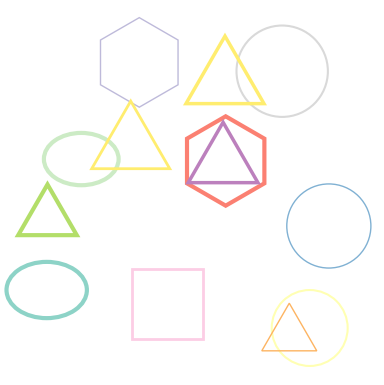[{"shape": "oval", "thickness": 3, "radius": 0.52, "center": [0.121, 0.247]}, {"shape": "circle", "thickness": 1.5, "radius": 0.49, "center": [0.804, 0.148]}, {"shape": "hexagon", "thickness": 1, "radius": 0.58, "center": [0.362, 0.838]}, {"shape": "hexagon", "thickness": 3, "radius": 0.58, "center": [0.586, 0.582]}, {"shape": "circle", "thickness": 1, "radius": 0.55, "center": [0.854, 0.413]}, {"shape": "triangle", "thickness": 1, "radius": 0.41, "center": [0.751, 0.13]}, {"shape": "triangle", "thickness": 3, "radius": 0.44, "center": [0.123, 0.433]}, {"shape": "square", "thickness": 2, "radius": 0.46, "center": [0.435, 0.21]}, {"shape": "circle", "thickness": 1.5, "radius": 0.59, "center": [0.733, 0.815]}, {"shape": "triangle", "thickness": 2.5, "radius": 0.52, "center": [0.579, 0.578]}, {"shape": "oval", "thickness": 3, "radius": 0.49, "center": [0.211, 0.587]}, {"shape": "triangle", "thickness": 2, "radius": 0.59, "center": [0.34, 0.62]}, {"shape": "triangle", "thickness": 2.5, "radius": 0.58, "center": [0.584, 0.789]}]